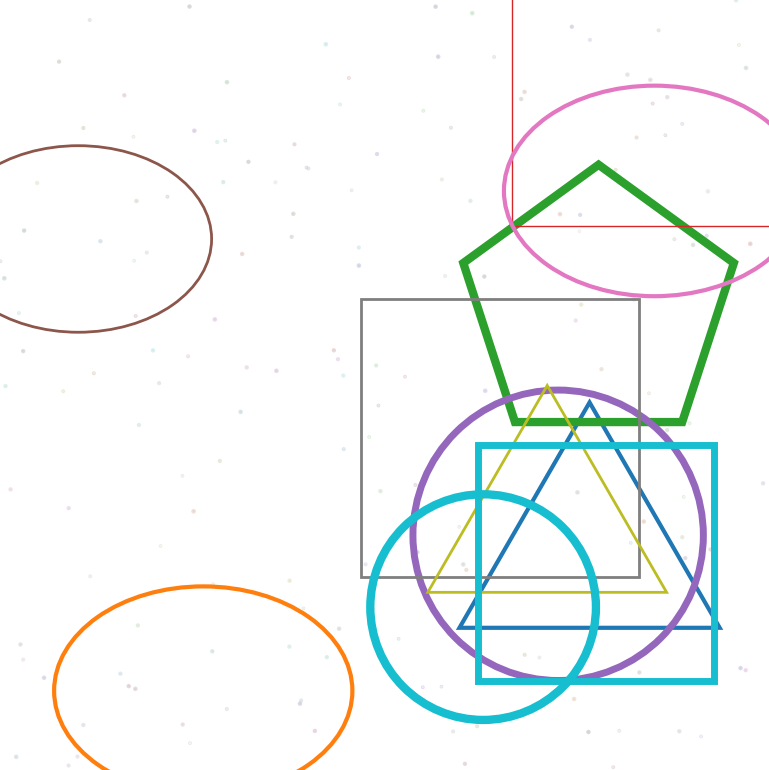[{"shape": "triangle", "thickness": 1.5, "radius": 0.98, "center": [0.766, 0.282]}, {"shape": "oval", "thickness": 1.5, "radius": 0.97, "center": [0.264, 0.103]}, {"shape": "pentagon", "thickness": 3, "radius": 0.92, "center": [0.777, 0.601]}, {"shape": "square", "thickness": 0.5, "radius": 0.85, "center": [0.834, 0.876]}, {"shape": "circle", "thickness": 2.5, "radius": 0.94, "center": [0.725, 0.305]}, {"shape": "oval", "thickness": 1, "radius": 0.87, "center": [0.102, 0.69]}, {"shape": "oval", "thickness": 1.5, "radius": 0.98, "center": [0.85, 0.752]}, {"shape": "square", "thickness": 1, "radius": 0.9, "center": [0.649, 0.431]}, {"shape": "triangle", "thickness": 1, "radius": 0.9, "center": [0.711, 0.32]}, {"shape": "square", "thickness": 2.5, "radius": 0.77, "center": [0.774, 0.269]}, {"shape": "circle", "thickness": 3, "radius": 0.73, "center": [0.627, 0.212]}]